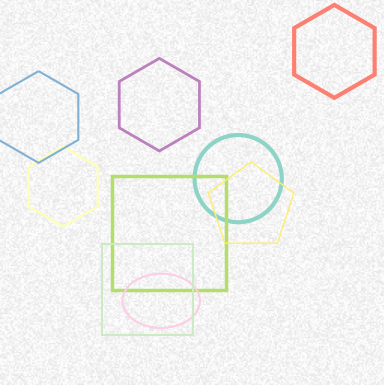[{"shape": "circle", "thickness": 3, "radius": 0.57, "center": [0.619, 0.536]}, {"shape": "hexagon", "thickness": 1.5, "radius": 0.52, "center": [0.164, 0.515]}, {"shape": "hexagon", "thickness": 3, "radius": 0.6, "center": [0.869, 0.867]}, {"shape": "hexagon", "thickness": 1.5, "radius": 0.6, "center": [0.1, 0.696]}, {"shape": "square", "thickness": 2.5, "radius": 0.74, "center": [0.439, 0.394]}, {"shape": "oval", "thickness": 1.5, "radius": 0.5, "center": [0.419, 0.219]}, {"shape": "hexagon", "thickness": 2, "radius": 0.6, "center": [0.414, 0.728]}, {"shape": "square", "thickness": 1.5, "radius": 0.59, "center": [0.383, 0.247]}, {"shape": "pentagon", "thickness": 1, "radius": 0.58, "center": [0.652, 0.463]}]